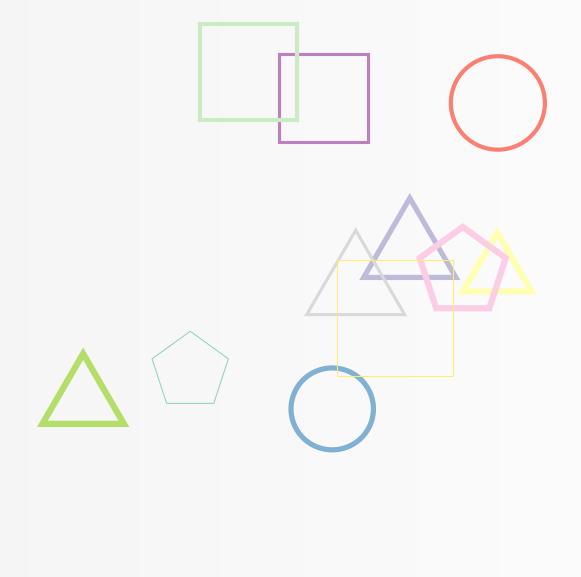[{"shape": "pentagon", "thickness": 0.5, "radius": 0.35, "center": [0.327, 0.356]}, {"shape": "triangle", "thickness": 3, "radius": 0.34, "center": [0.855, 0.529]}, {"shape": "triangle", "thickness": 2.5, "radius": 0.46, "center": [0.705, 0.564]}, {"shape": "circle", "thickness": 2, "radius": 0.4, "center": [0.857, 0.821]}, {"shape": "circle", "thickness": 2.5, "radius": 0.35, "center": [0.572, 0.291]}, {"shape": "triangle", "thickness": 3, "radius": 0.4, "center": [0.143, 0.306]}, {"shape": "pentagon", "thickness": 3, "radius": 0.39, "center": [0.796, 0.528]}, {"shape": "triangle", "thickness": 1.5, "radius": 0.49, "center": [0.612, 0.503]}, {"shape": "square", "thickness": 1.5, "radius": 0.38, "center": [0.557, 0.83]}, {"shape": "square", "thickness": 2, "radius": 0.42, "center": [0.427, 0.874]}, {"shape": "square", "thickness": 0.5, "radius": 0.5, "center": [0.68, 0.449]}]